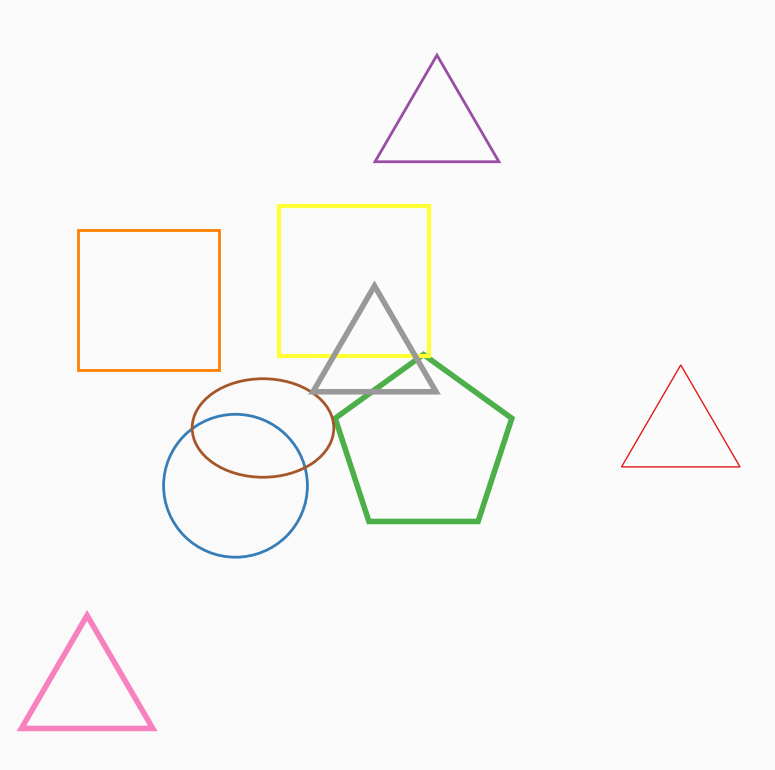[{"shape": "triangle", "thickness": 0.5, "radius": 0.44, "center": [0.878, 0.438]}, {"shape": "circle", "thickness": 1, "radius": 0.46, "center": [0.304, 0.369]}, {"shape": "pentagon", "thickness": 2, "radius": 0.6, "center": [0.546, 0.42]}, {"shape": "triangle", "thickness": 1, "radius": 0.46, "center": [0.564, 0.836]}, {"shape": "square", "thickness": 1, "radius": 0.46, "center": [0.191, 0.61]}, {"shape": "square", "thickness": 1.5, "radius": 0.49, "center": [0.456, 0.635]}, {"shape": "oval", "thickness": 1, "radius": 0.46, "center": [0.339, 0.444]}, {"shape": "triangle", "thickness": 2, "radius": 0.49, "center": [0.112, 0.103]}, {"shape": "triangle", "thickness": 2, "radius": 0.46, "center": [0.483, 0.537]}]